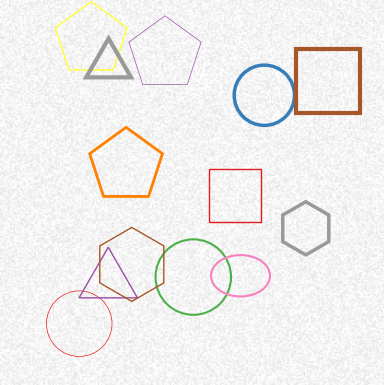[{"shape": "circle", "thickness": 0.5, "radius": 0.43, "center": [0.206, 0.159]}, {"shape": "square", "thickness": 1, "radius": 0.34, "center": [0.61, 0.492]}, {"shape": "circle", "thickness": 2.5, "radius": 0.39, "center": [0.687, 0.753]}, {"shape": "circle", "thickness": 1.5, "radius": 0.49, "center": [0.502, 0.28]}, {"shape": "triangle", "thickness": 1, "radius": 0.44, "center": [0.281, 0.27]}, {"shape": "pentagon", "thickness": 0.5, "radius": 0.49, "center": [0.429, 0.86]}, {"shape": "pentagon", "thickness": 2, "radius": 0.5, "center": [0.327, 0.57]}, {"shape": "pentagon", "thickness": 1, "radius": 0.49, "center": [0.237, 0.898]}, {"shape": "hexagon", "thickness": 1, "radius": 0.48, "center": [0.342, 0.313]}, {"shape": "square", "thickness": 3, "radius": 0.42, "center": [0.853, 0.79]}, {"shape": "oval", "thickness": 1.5, "radius": 0.38, "center": [0.625, 0.284]}, {"shape": "triangle", "thickness": 3, "radius": 0.34, "center": [0.282, 0.833]}, {"shape": "hexagon", "thickness": 2.5, "radius": 0.35, "center": [0.794, 0.407]}]